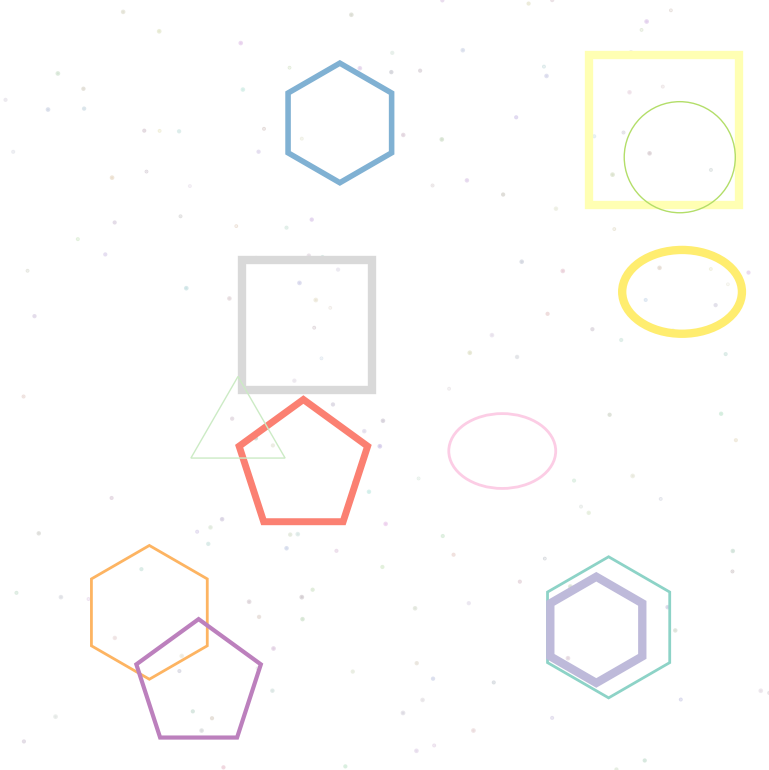[{"shape": "hexagon", "thickness": 1, "radius": 0.46, "center": [0.79, 0.185]}, {"shape": "square", "thickness": 3, "radius": 0.49, "center": [0.862, 0.831]}, {"shape": "hexagon", "thickness": 3, "radius": 0.34, "center": [0.774, 0.182]}, {"shape": "pentagon", "thickness": 2.5, "radius": 0.44, "center": [0.394, 0.393]}, {"shape": "hexagon", "thickness": 2, "radius": 0.39, "center": [0.441, 0.84]}, {"shape": "hexagon", "thickness": 1, "radius": 0.43, "center": [0.194, 0.205]}, {"shape": "circle", "thickness": 0.5, "radius": 0.36, "center": [0.883, 0.796]}, {"shape": "oval", "thickness": 1, "radius": 0.35, "center": [0.652, 0.414]}, {"shape": "square", "thickness": 3, "radius": 0.42, "center": [0.399, 0.578]}, {"shape": "pentagon", "thickness": 1.5, "radius": 0.43, "center": [0.258, 0.111]}, {"shape": "triangle", "thickness": 0.5, "radius": 0.35, "center": [0.309, 0.44]}, {"shape": "oval", "thickness": 3, "radius": 0.39, "center": [0.886, 0.621]}]